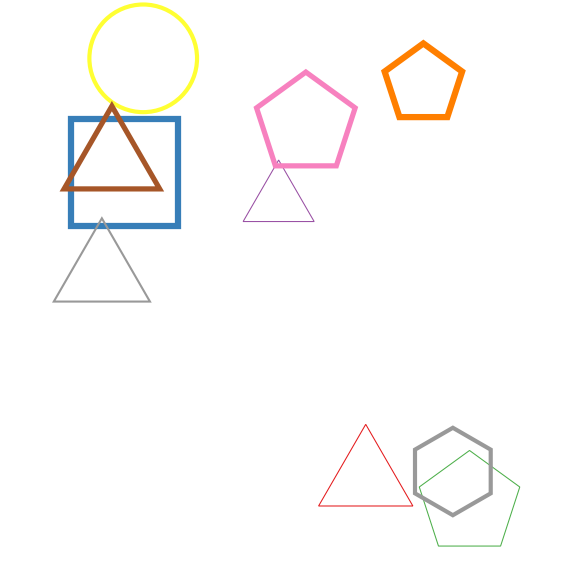[{"shape": "triangle", "thickness": 0.5, "radius": 0.47, "center": [0.633, 0.17]}, {"shape": "square", "thickness": 3, "radius": 0.46, "center": [0.215, 0.7]}, {"shape": "pentagon", "thickness": 0.5, "radius": 0.46, "center": [0.813, 0.128]}, {"shape": "triangle", "thickness": 0.5, "radius": 0.36, "center": [0.483, 0.651]}, {"shape": "pentagon", "thickness": 3, "radius": 0.35, "center": [0.733, 0.853]}, {"shape": "circle", "thickness": 2, "radius": 0.47, "center": [0.248, 0.898]}, {"shape": "triangle", "thickness": 2.5, "radius": 0.48, "center": [0.194, 0.72]}, {"shape": "pentagon", "thickness": 2.5, "radius": 0.45, "center": [0.53, 0.785]}, {"shape": "hexagon", "thickness": 2, "radius": 0.38, "center": [0.784, 0.183]}, {"shape": "triangle", "thickness": 1, "radius": 0.48, "center": [0.176, 0.525]}]